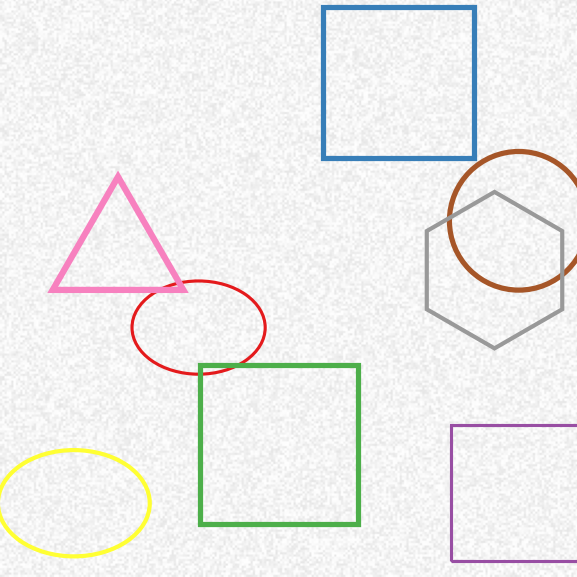[{"shape": "oval", "thickness": 1.5, "radius": 0.58, "center": [0.344, 0.432]}, {"shape": "square", "thickness": 2.5, "radius": 0.65, "center": [0.69, 0.857]}, {"shape": "square", "thickness": 2.5, "radius": 0.69, "center": [0.484, 0.23]}, {"shape": "square", "thickness": 1.5, "radius": 0.59, "center": [0.898, 0.146]}, {"shape": "oval", "thickness": 2, "radius": 0.66, "center": [0.128, 0.128]}, {"shape": "circle", "thickness": 2.5, "radius": 0.6, "center": [0.898, 0.617]}, {"shape": "triangle", "thickness": 3, "radius": 0.65, "center": [0.204, 0.562]}, {"shape": "hexagon", "thickness": 2, "radius": 0.68, "center": [0.856, 0.531]}]